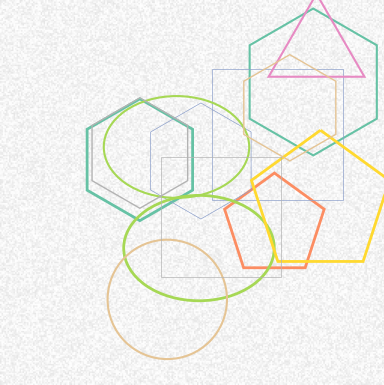[{"shape": "hexagon", "thickness": 1.5, "radius": 0.95, "center": [0.814, 0.787]}, {"shape": "hexagon", "thickness": 2, "radius": 0.79, "center": [0.363, 0.585]}, {"shape": "pentagon", "thickness": 2, "radius": 0.68, "center": [0.713, 0.415]}, {"shape": "hexagon", "thickness": 0.5, "radius": 0.75, "center": [0.522, 0.582]}, {"shape": "square", "thickness": 0.5, "radius": 0.85, "center": [0.721, 0.65]}, {"shape": "triangle", "thickness": 1.5, "radius": 0.72, "center": [0.822, 0.873]}, {"shape": "oval", "thickness": 2, "radius": 0.98, "center": [0.517, 0.356]}, {"shape": "oval", "thickness": 1.5, "radius": 0.94, "center": [0.458, 0.618]}, {"shape": "pentagon", "thickness": 2, "radius": 0.94, "center": [0.832, 0.473]}, {"shape": "circle", "thickness": 1.5, "radius": 0.78, "center": [0.435, 0.222]}, {"shape": "hexagon", "thickness": 1, "radius": 0.69, "center": [0.753, 0.72]}, {"shape": "hexagon", "thickness": 1, "radius": 0.72, "center": [0.363, 0.602]}, {"shape": "square", "thickness": 0.5, "radius": 0.78, "center": [0.574, 0.436]}]